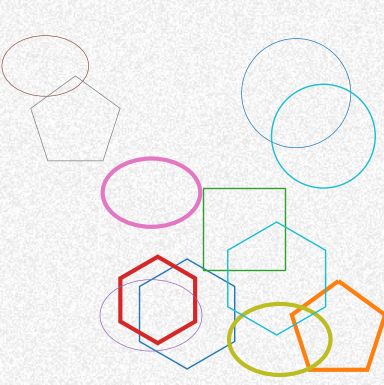[{"shape": "hexagon", "thickness": 1, "radius": 0.71, "center": [0.486, 0.184]}, {"shape": "circle", "thickness": 0.5, "radius": 0.71, "center": [0.769, 0.758]}, {"shape": "pentagon", "thickness": 3, "radius": 0.64, "center": [0.879, 0.143]}, {"shape": "square", "thickness": 1, "radius": 0.53, "center": [0.634, 0.405]}, {"shape": "hexagon", "thickness": 3, "radius": 0.56, "center": [0.41, 0.221]}, {"shape": "oval", "thickness": 0.5, "radius": 0.66, "center": [0.392, 0.181]}, {"shape": "oval", "thickness": 0.5, "radius": 0.56, "center": [0.118, 0.829]}, {"shape": "oval", "thickness": 3, "radius": 0.63, "center": [0.393, 0.5]}, {"shape": "pentagon", "thickness": 0.5, "radius": 0.61, "center": [0.196, 0.681]}, {"shape": "oval", "thickness": 3, "radius": 0.66, "center": [0.727, 0.118]}, {"shape": "hexagon", "thickness": 1, "radius": 0.73, "center": [0.719, 0.277]}, {"shape": "circle", "thickness": 1, "radius": 0.67, "center": [0.84, 0.646]}]